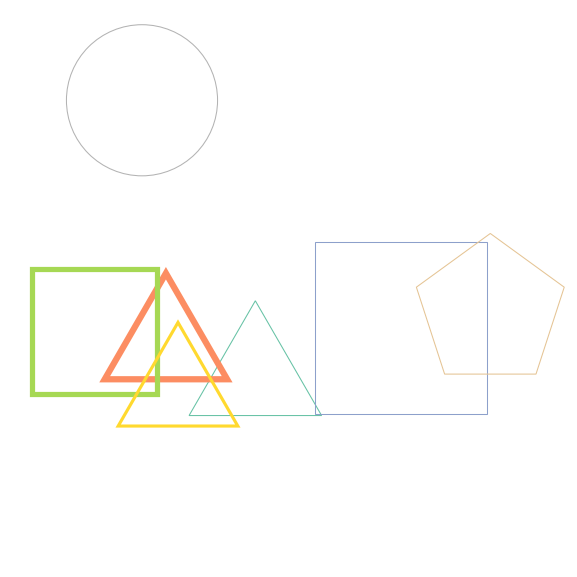[{"shape": "triangle", "thickness": 0.5, "radius": 0.66, "center": [0.442, 0.346]}, {"shape": "triangle", "thickness": 3, "radius": 0.61, "center": [0.287, 0.404]}, {"shape": "square", "thickness": 0.5, "radius": 0.75, "center": [0.694, 0.431]}, {"shape": "square", "thickness": 2.5, "radius": 0.54, "center": [0.163, 0.426]}, {"shape": "triangle", "thickness": 1.5, "radius": 0.6, "center": [0.308, 0.321]}, {"shape": "pentagon", "thickness": 0.5, "radius": 0.67, "center": [0.849, 0.46]}, {"shape": "circle", "thickness": 0.5, "radius": 0.65, "center": [0.246, 0.826]}]